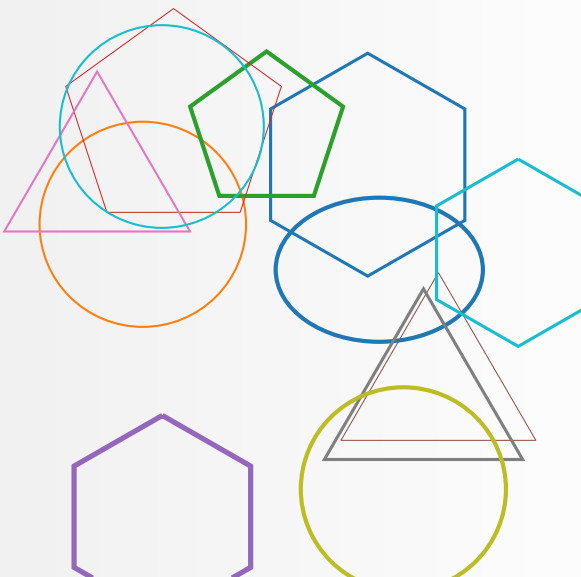[{"shape": "oval", "thickness": 2, "radius": 0.89, "center": [0.653, 0.532]}, {"shape": "hexagon", "thickness": 1.5, "radius": 0.96, "center": [0.633, 0.714]}, {"shape": "circle", "thickness": 1, "radius": 0.89, "center": [0.246, 0.611]}, {"shape": "pentagon", "thickness": 2, "radius": 0.69, "center": [0.459, 0.772]}, {"shape": "pentagon", "thickness": 0.5, "radius": 0.98, "center": [0.299, 0.789]}, {"shape": "hexagon", "thickness": 2.5, "radius": 0.88, "center": [0.279, 0.104]}, {"shape": "triangle", "thickness": 0.5, "radius": 0.97, "center": [0.754, 0.333]}, {"shape": "triangle", "thickness": 1, "radius": 0.92, "center": [0.167, 0.691]}, {"shape": "triangle", "thickness": 1.5, "radius": 0.98, "center": [0.729, 0.302]}, {"shape": "circle", "thickness": 2, "radius": 0.88, "center": [0.694, 0.152]}, {"shape": "circle", "thickness": 1, "radius": 0.88, "center": [0.278, 0.78]}, {"shape": "hexagon", "thickness": 1.5, "radius": 0.81, "center": [0.892, 0.561]}]